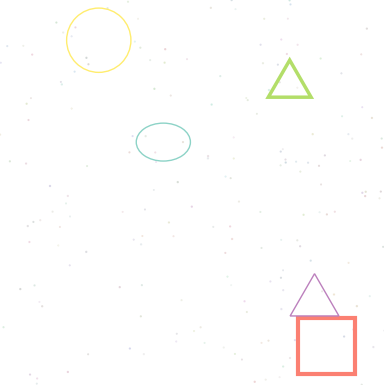[{"shape": "oval", "thickness": 1, "radius": 0.35, "center": [0.424, 0.631]}, {"shape": "square", "thickness": 3, "radius": 0.37, "center": [0.849, 0.102]}, {"shape": "triangle", "thickness": 2.5, "radius": 0.32, "center": [0.752, 0.78]}, {"shape": "triangle", "thickness": 1, "radius": 0.37, "center": [0.817, 0.216]}, {"shape": "circle", "thickness": 1, "radius": 0.42, "center": [0.257, 0.895]}]